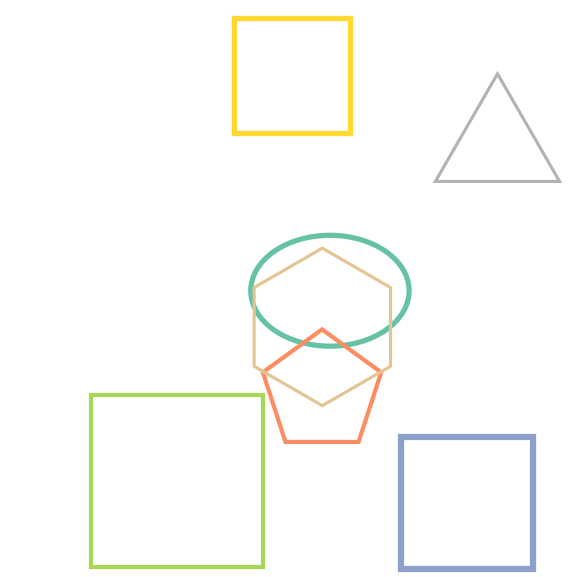[{"shape": "oval", "thickness": 2.5, "radius": 0.69, "center": [0.571, 0.496]}, {"shape": "pentagon", "thickness": 2, "radius": 0.54, "center": [0.558, 0.321]}, {"shape": "square", "thickness": 3, "radius": 0.57, "center": [0.808, 0.128]}, {"shape": "square", "thickness": 2, "radius": 0.74, "center": [0.307, 0.166]}, {"shape": "square", "thickness": 2.5, "radius": 0.5, "center": [0.506, 0.868]}, {"shape": "hexagon", "thickness": 1.5, "radius": 0.68, "center": [0.558, 0.433]}, {"shape": "triangle", "thickness": 1.5, "radius": 0.62, "center": [0.861, 0.747]}]